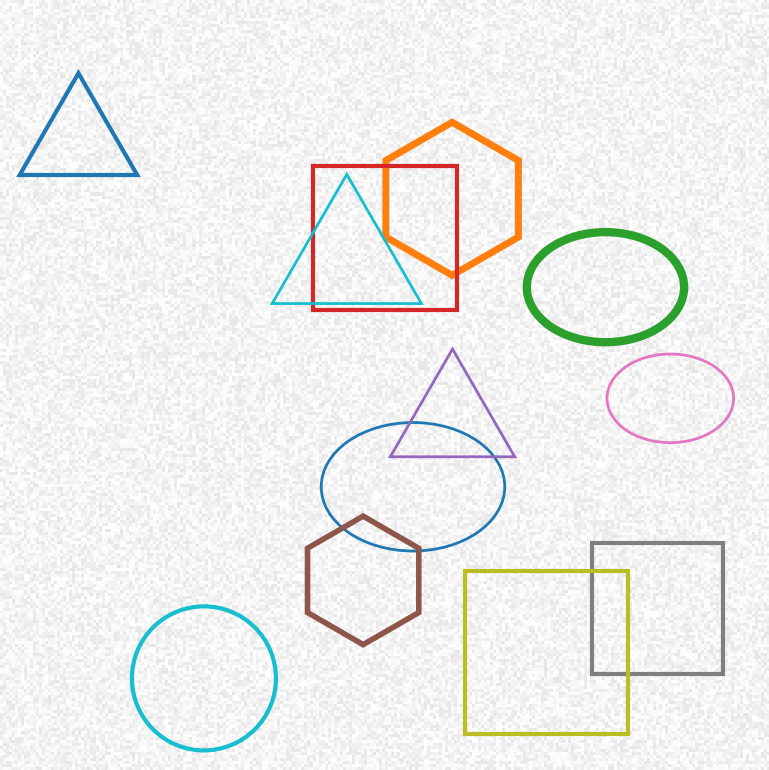[{"shape": "oval", "thickness": 1, "radius": 0.6, "center": [0.536, 0.368]}, {"shape": "triangle", "thickness": 1.5, "radius": 0.44, "center": [0.102, 0.817]}, {"shape": "hexagon", "thickness": 2.5, "radius": 0.5, "center": [0.587, 0.742]}, {"shape": "oval", "thickness": 3, "radius": 0.51, "center": [0.786, 0.627]}, {"shape": "square", "thickness": 1.5, "radius": 0.47, "center": [0.5, 0.691]}, {"shape": "triangle", "thickness": 1, "radius": 0.47, "center": [0.588, 0.453]}, {"shape": "hexagon", "thickness": 2, "radius": 0.42, "center": [0.472, 0.246]}, {"shape": "oval", "thickness": 1, "radius": 0.41, "center": [0.871, 0.483]}, {"shape": "square", "thickness": 1.5, "radius": 0.42, "center": [0.854, 0.21]}, {"shape": "square", "thickness": 1.5, "radius": 0.53, "center": [0.709, 0.152]}, {"shape": "triangle", "thickness": 1, "radius": 0.56, "center": [0.45, 0.662]}, {"shape": "circle", "thickness": 1.5, "radius": 0.47, "center": [0.265, 0.119]}]